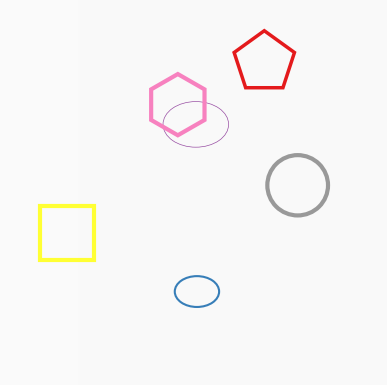[{"shape": "pentagon", "thickness": 2.5, "radius": 0.41, "center": [0.682, 0.838]}, {"shape": "oval", "thickness": 1.5, "radius": 0.29, "center": [0.508, 0.243]}, {"shape": "oval", "thickness": 0.5, "radius": 0.42, "center": [0.505, 0.677]}, {"shape": "square", "thickness": 3, "radius": 0.35, "center": [0.172, 0.395]}, {"shape": "hexagon", "thickness": 3, "radius": 0.4, "center": [0.459, 0.728]}, {"shape": "circle", "thickness": 3, "radius": 0.39, "center": [0.768, 0.519]}]